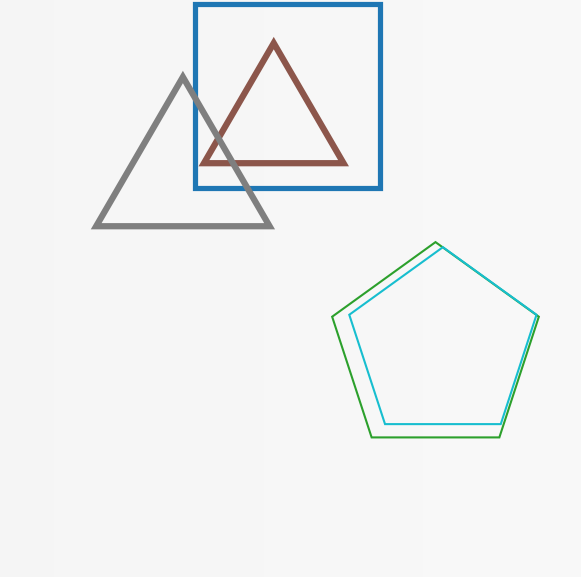[{"shape": "square", "thickness": 2.5, "radius": 0.8, "center": [0.495, 0.833]}, {"shape": "pentagon", "thickness": 1, "radius": 0.93, "center": [0.749, 0.393]}, {"shape": "triangle", "thickness": 3, "radius": 0.69, "center": [0.471, 0.786]}, {"shape": "triangle", "thickness": 3, "radius": 0.86, "center": [0.315, 0.694]}, {"shape": "pentagon", "thickness": 1, "radius": 0.85, "center": [0.762, 0.402]}]